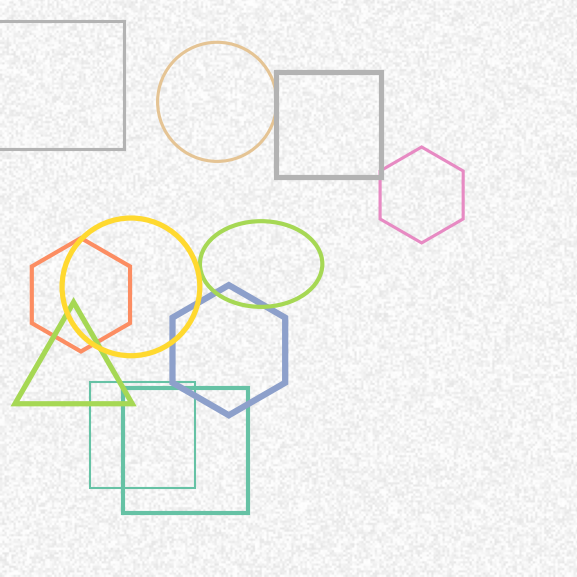[{"shape": "square", "thickness": 1, "radius": 0.46, "center": [0.246, 0.246]}, {"shape": "square", "thickness": 2, "radius": 0.54, "center": [0.321, 0.218]}, {"shape": "hexagon", "thickness": 2, "radius": 0.49, "center": [0.14, 0.489]}, {"shape": "hexagon", "thickness": 3, "radius": 0.56, "center": [0.396, 0.393]}, {"shape": "hexagon", "thickness": 1.5, "radius": 0.42, "center": [0.73, 0.662]}, {"shape": "triangle", "thickness": 2.5, "radius": 0.59, "center": [0.127, 0.359]}, {"shape": "oval", "thickness": 2, "radius": 0.53, "center": [0.452, 0.542]}, {"shape": "circle", "thickness": 2.5, "radius": 0.6, "center": [0.227, 0.502]}, {"shape": "circle", "thickness": 1.5, "radius": 0.52, "center": [0.376, 0.823]}, {"shape": "square", "thickness": 2.5, "radius": 0.45, "center": [0.568, 0.783]}, {"shape": "square", "thickness": 1.5, "radius": 0.55, "center": [0.104, 0.852]}]